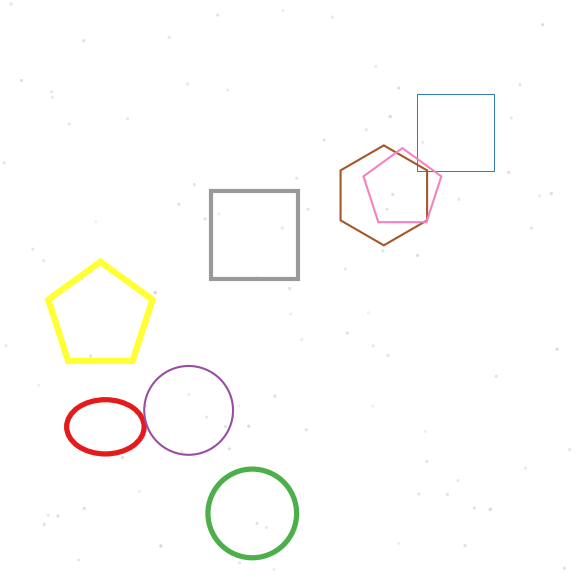[{"shape": "oval", "thickness": 2.5, "radius": 0.34, "center": [0.182, 0.26]}, {"shape": "square", "thickness": 0.5, "radius": 0.34, "center": [0.789, 0.77]}, {"shape": "circle", "thickness": 2.5, "radius": 0.38, "center": [0.437, 0.11]}, {"shape": "circle", "thickness": 1, "radius": 0.38, "center": [0.327, 0.289]}, {"shape": "pentagon", "thickness": 3, "radius": 0.47, "center": [0.174, 0.451]}, {"shape": "hexagon", "thickness": 1, "radius": 0.43, "center": [0.665, 0.661]}, {"shape": "pentagon", "thickness": 1, "radius": 0.35, "center": [0.697, 0.672]}, {"shape": "square", "thickness": 2, "radius": 0.38, "center": [0.441, 0.592]}]